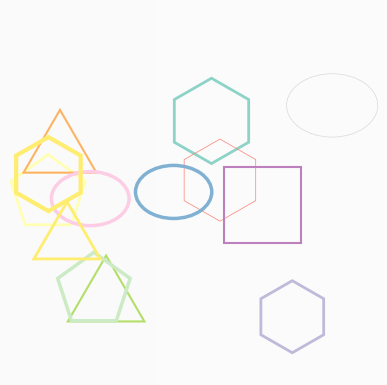[{"shape": "hexagon", "thickness": 2, "radius": 0.55, "center": [0.546, 0.686]}, {"shape": "pentagon", "thickness": 2, "radius": 0.5, "center": [0.124, 0.498]}, {"shape": "hexagon", "thickness": 2, "radius": 0.47, "center": [0.754, 0.177]}, {"shape": "hexagon", "thickness": 0.5, "radius": 0.53, "center": [0.568, 0.532]}, {"shape": "oval", "thickness": 2.5, "radius": 0.49, "center": [0.448, 0.501]}, {"shape": "triangle", "thickness": 1.5, "radius": 0.54, "center": [0.155, 0.606]}, {"shape": "triangle", "thickness": 1.5, "radius": 0.57, "center": [0.274, 0.222]}, {"shape": "oval", "thickness": 2.5, "radius": 0.5, "center": [0.233, 0.484]}, {"shape": "oval", "thickness": 0.5, "radius": 0.59, "center": [0.857, 0.726]}, {"shape": "square", "thickness": 1.5, "radius": 0.5, "center": [0.679, 0.468]}, {"shape": "pentagon", "thickness": 2.5, "radius": 0.49, "center": [0.242, 0.246]}, {"shape": "triangle", "thickness": 2, "radius": 0.49, "center": [0.173, 0.377]}, {"shape": "hexagon", "thickness": 3, "radius": 0.48, "center": [0.125, 0.548]}]